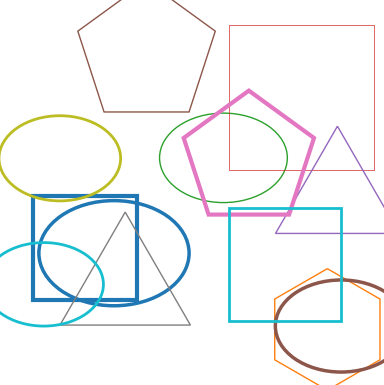[{"shape": "oval", "thickness": 2.5, "radius": 0.98, "center": [0.296, 0.342]}, {"shape": "square", "thickness": 3, "radius": 0.68, "center": [0.22, 0.357]}, {"shape": "hexagon", "thickness": 1, "radius": 0.79, "center": [0.85, 0.144]}, {"shape": "oval", "thickness": 1, "radius": 0.83, "center": [0.58, 0.59]}, {"shape": "square", "thickness": 0.5, "radius": 0.94, "center": [0.784, 0.746]}, {"shape": "triangle", "thickness": 1, "radius": 0.93, "center": [0.876, 0.487]}, {"shape": "oval", "thickness": 2.5, "radius": 0.85, "center": [0.886, 0.153]}, {"shape": "pentagon", "thickness": 1, "radius": 0.94, "center": [0.381, 0.861]}, {"shape": "pentagon", "thickness": 3, "radius": 0.89, "center": [0.646, 0.587]}, {"shape": "triangle", "thickness": 1, "radius": 0.98, "center": [0.325, 0.253]}, {"shape": "oval", "thickness": 2, "radius": 0.79, "center": [0.155, 0.589]}, {"shape": "oval", "thickness": 2, "radius": 0.77, "center": [0.114, 0.261]}, {"shape": "square", "thickness": 2, "radius": 0.73, "center": [0.741, 0.313]}]